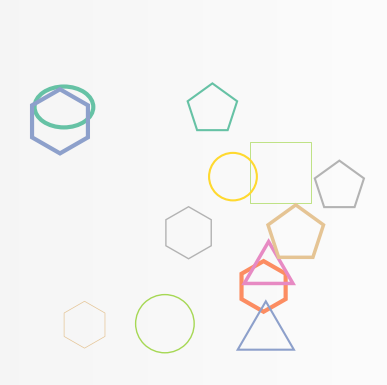[{"shape": "oval", "thickness": 3, "radius": 0.38, "center": [0.165, 0.722]}, {"shape": "pentagon", "thickness": 1.5, "radius": 0.34, "center": [0.548, 0.716]}, {"shape": "hexagon", "thickness": 3, "radius": 0.33, "center": [0.68, 0.256]}, {"shape": "hexagon", "thickness": 3, "radius": 0.42, "center": [0.155, 0.685]}, {"shape": "triangle", "thickness": 1.5, "radius": 0.42, "center": [0.686, 0.134]}, {"shape": "triangle", "thickness": 2.5, "radius": 0.36, "center": [0.693, 0.3]}, {"shape": "circle", "thickness": 1, "radius": 0.38, "center": [0.426, 0.159]}, {"shape": "square", "thickness": 0.5, "radius": 0.4, "center": [0.724, 0.551]}, {"shape": "circle", "thickness": 1.5, "radius": 0.31, "center": [0.601, 0.541]}, {"shape": "hexagon", "thickness": 0.5, "radius": 0.3, "center": [0.218, 0.157]}, {"shape": "pentagon", "thickness": 2.5, "radius": 0.38, "center": [0.763, 0.393]}, {"shape": "hexagon", "thickness": 1, "radius": 0.34, "center": [0.487, 0.395]}, {"shape": "pentagon", "thickness": 1.5, "radius": 0.33, "center": [0.876, 0.516]}]